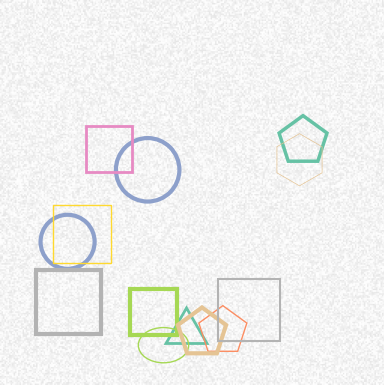[{"shape": "pentagon", "thickness": 2.5, "radius": 0.33, "center": [0.787, 0.634]}, {"shape": "triangle", "thickness": 2, "radius": 0.31, "center": [0.484, 0.139]}, {"shape": "pentagon", "thickness": 1, "radius": 0.33, "center": [0.579, 0.141]}, {"shape": "circle", "thickness": 3, "radius": 0.41, "center": [0.384, 0.559]}, {"shape": "circle", "thickness": 3, "radius": 0.35, "center": [0.176, 0.372]}, {"shape": "square", "thickness": 2, "radius": 0.3, "center": [0.284, 0.613]}, {"shape": "square", "thickness": 3, "radius": 0.3, "center": [0.399, 0.189]}, {"shape": "oval", "thickness": 1, "radius": 0.33, "center": [0.425, 0.103]}, {"shape": "square", "thickness": 1, "radius": 0.38, "center": [0.214, 0.393]}, {"shape": "hexagon", "thickness": 0.5, "radius": 0.34, "center": [0.778, 0.585]}, {"shape": "pentagon", "thickness": 3, "radius": 0.33, "center": [0.525, 0.136]}, {"shape": "square", "thickness": 3, "radius": 0.42, "center": [0.178, 0.216]}, {"shape": "square", "thickness": 1.5, "radius": 0.4, "center": [0.647, 0.195]}]